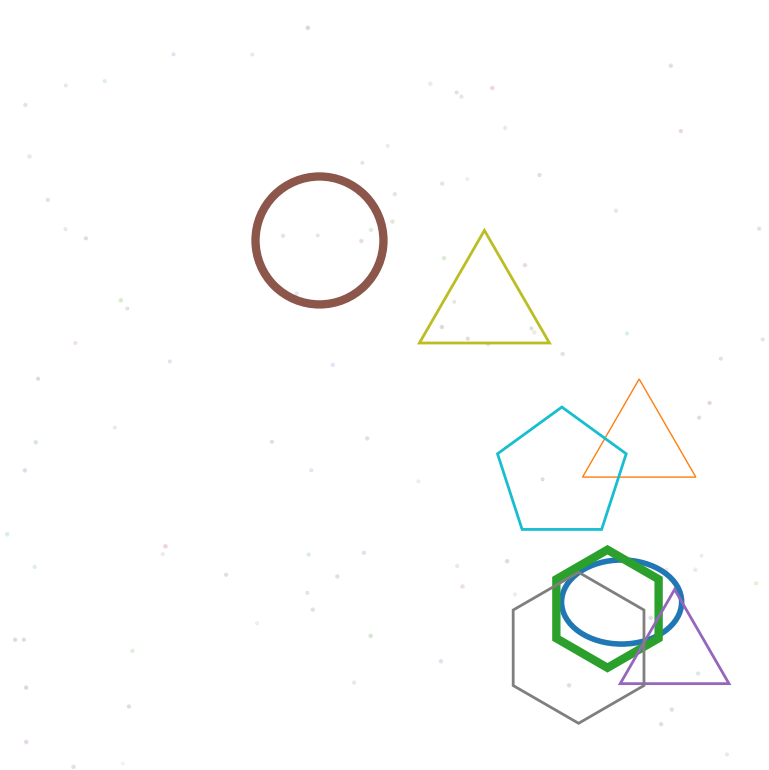[{"shape": "oval", "thickness": 2, "radius": 0.39, "center": [0.807, 0.218]}, {"shape": "triangle", "thickness": 0.5, "radius": 0.42, "center": [0.83, 0.423]}, {"shape": "hexagon", "thickness": 3, "radius": 0.38, "center": [0.789, 0.209]}, {"shape": "triangle", "thickness": 1, "radius": 0.41, "center": [0.876, 0.153]}, {"shape": "circle", "thickness": 3, "radius": 0.42, "center": [0.415, 0.688]}, {"shape": "hexagon", "thickness": 1, "radius": 0.49, "center": [0.751, 0.159]}, {"shape": "triangle", "thickness": 1, "radius": 0.49, "center": [0.629, 0.603]}, {"shape": "pentagon", "thickness": 1, "radius": 0.44, "center": [0.73, 0.384]}]